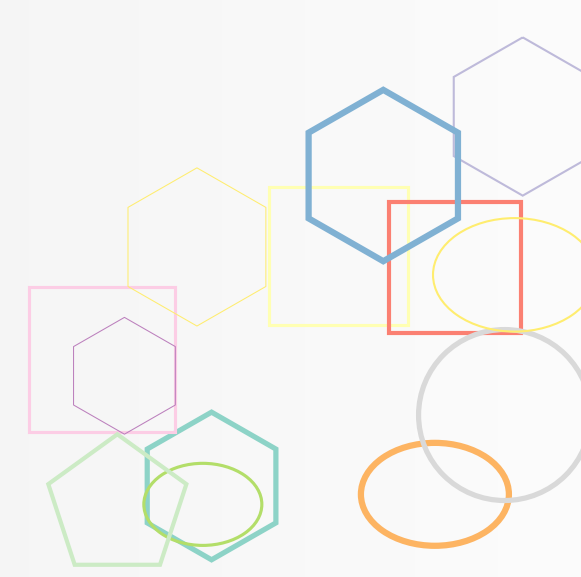[{"shape": "hexagon", "thickness": 2.5, "radius": 0.64, "center": [0.364, 0.158]}, {"shape": "square", "thickness": 1.5, "radius": 0.6, "center": [0.583, 0.556]}, {"shape": "hexagon", "thickness": 1, "radius": 0.69, "center": [0.899, 0.797]}, {"shape": "square", "thickness": 2, "radius": 0.57, "center": [0.783, 0.536]}, {"shape": "hexagon", "thickness": 3, "radius": 0.74, "center": [0.659, 0.695]}, {"shape": "oval", "thickness": 3, "radius": 0.64, "center": [0.748, 0.143]}, {"shape": "oval", "thickness": 1.5, "radius": 0.51, "center": [0.349, 0.126]}, {"shape": "square", "thickness": 1.5, "radius": 0.63, "center": [0.175, 0.377]}, {"shape": "circle", "thickness": 2.5, "radius": 0.74, "center": [0.868, 0.28]}, {"shape": "hexagon", "thickness": 0.5, "radius": 0.51, "center": [0.214, 0.348]}, {"shape": "pentagon", "thickness": 2, "radius": 0.62, "center": [0.202, 0.122]}, {"shape": "oval", "thickness": 1, "radius": 0.7, "center": [0.885, 0.523]}, {"shape": "hexagon", "thickness": 0.5, "radius": 0.68, "center": [0.339, 0.572]}]